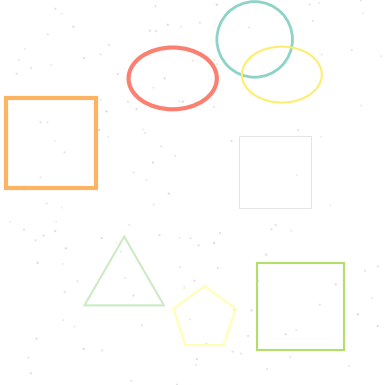[{"shape": "circle", "thickness": 2, "radius": 0.49, "center": [0.661, 0.898]}, {"shape": "pentagon", "thickness": 1.5, "radius": 0.42, "center": [0.531, 0.172]}, {"shape": "oval", "thickness": 3, "radius": 0.57, "center": [0.449, 0.796]}, {"shape": "square", "thickness": 3, "radius": 0.59, "center": [0.132, 0.629]}, {"shape": "square", "thickness": 1.5, "radius": 0.56, "center": [0.781, 0.204]}, {"shape": "square", "thickness": 0.5, "radius": 0.47, "center": [0.715, 0.553]}, {"shape": "triangle", "thickness": 1.5, "radius": 0.6, "center": [0.323, 0.266]}, {"shape": "oval", "thickness": 1.5, "radius": 0.52, "center": [0.732, 0.806]}]